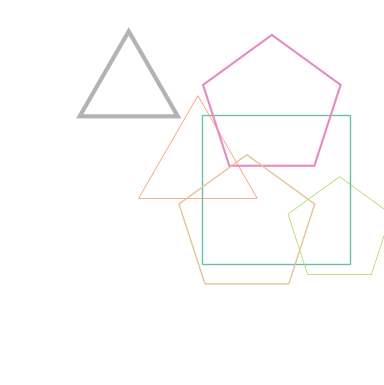[{"shape": "square", "thickness": 1, "radius": 0.96, "center": [0.716, 0.508]}, {"shape": "triangle", "thickness": 0.5, "radius": 0.89, "center": [0.514, 0.574]}, {"shape": "pentagon", "thickness": 1.5, "radius": 0.94, "center": [0.706, 0.721]}, {"shape": "pentagon", "thickness": 0.5, "radius": 0.7, "center": [0.882, 0.4]}, {"shape": "pentagon", "thickness": 1, "radius": 0.93, "center": [0.641, 0.413]}, {"shape": "triangle", "thickness": 3, "radius": 0.74, "center": [0.334, 0.771]}]